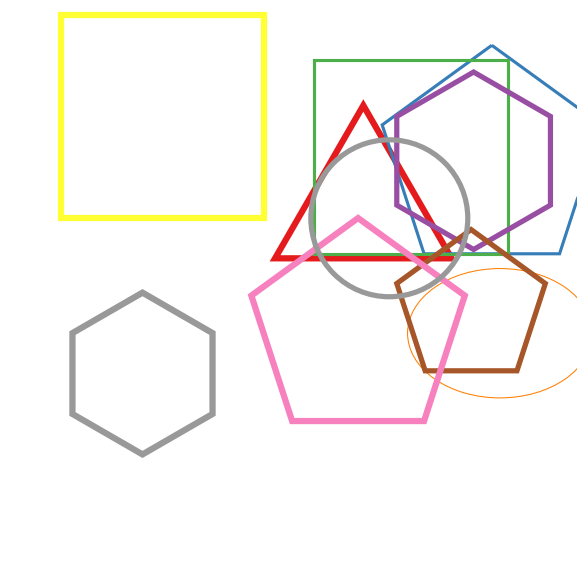[{"shape": "triangle", "thickness": 3, "radius": 0.88, "center": [0.629, 0.64]}, {"shape": "pentagon", "thickness": 1.5, "radius": 1.0, "center": [0.852, 0.721]}, {"shape": "square", "thickness": 1.5, "radius": 0.84, "center": [0.712, 0.727]}, {"shape": "hexagon", "thickness": 2.5, "radius": 0.77, "center": [0.82, 0.721]}, {"shape": "oval", "thickness": 0.5, "radius": 0.8, "center": [0.866, 0.422]}, {"shape": "square", "thickness": 3, "radius": 0.88, "center": [0.281, 0.798]}, {"shape": "pentagon", "thickness": 2.5, "radius": 0.68, "center": [0.816, 0.466]}, {"shape": "pentagon", "thickness": 3, "radius": 0.97, "center": [0.62, 0.427]}, {"shape": "circle", "thickness": 2.5, "radius": 0.68, "center": [0.674, 0.621]}, {"shape": "hexagon", "thickness": 3, "radius": 0.7, "center": [0.247, 0.352]}]